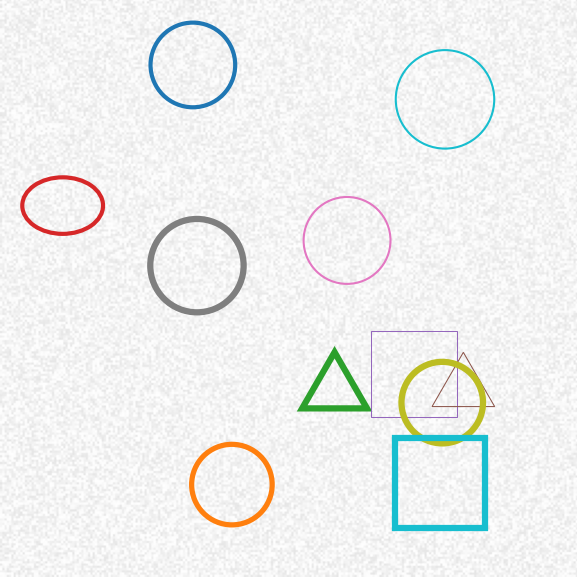[{"shape": "circle", "thickness": 2, "radius": 0.37, "center": [0.334, 0.887]}, {"shape": "circle", "thickness": 2.5, "radius": 0.35, "center": [0.402, 0.16]}, {"shape": "triangle", "thickness": 3, "radius": 0.32, "center": [0.579, 0.324]}, {"shape": "oval", "thickness": 2, "radius": 0.35, "center": [0.109, 0.643]}, {"shape": "square", "thickness": 0.5, "radius": 0.37, "center": [0.717, 0.352]}, {"shape": "triangle", "thickness": 0.5, "radius": 0.31, "center": [0.802, 0.326]}, {"shape": "circle", "thickness": 1, "radius": 0.38, "center": [0.601, 0.583]}, {"shape": "circle", "thickness": 3, "radius": 0.4, "center": [0.341, 0.539]}, {"shape": "circle", "thickness": 3, "radius": 0.35, "center": [0.766, 0.302]}, {"shape": "square", "thickness": 3, "radius": 0.39, "center": [0.762, 0.163]}, {"shape": "circle", "thickness": 1, "radius": 0.43, "center": [0.771, 0.827]}]